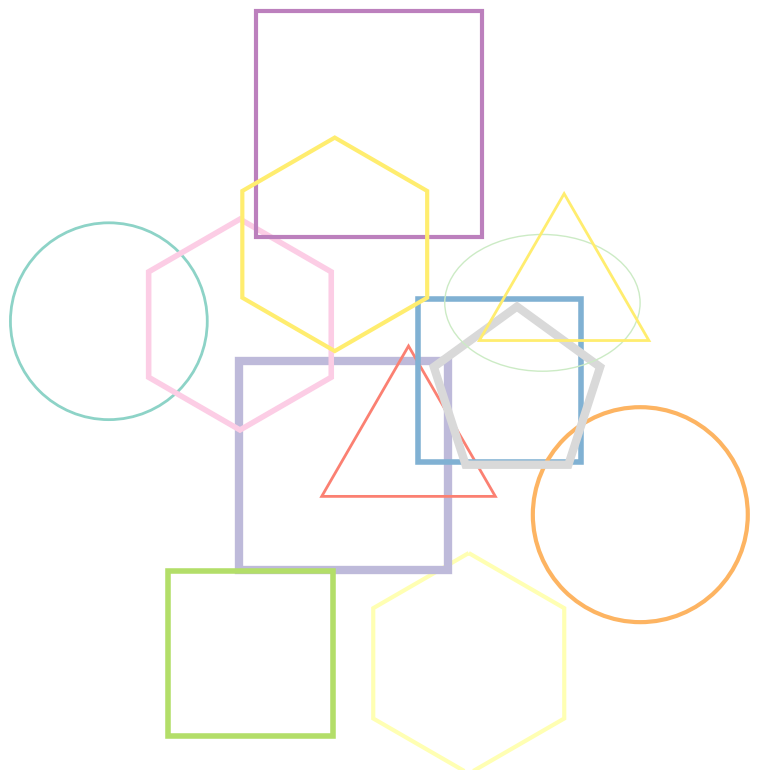[{"shape": "circle", "thickness": 1, "radius": 0.64, "center": [0.141, 0.583]}, {"shape": "hexagon", "thickness": 1.5, "radius": 0.72, "center": [0.609, 0.139]}, {"shape": "square", "thickness": 3, "radius": 0.68, "center": [0.446, 0.396]}, {"shape": "triangle", "thickness": 1, "radius": 0.65, "center": [0.531, 0.42]}, {"shape": "square", "thickness": 2, "radius": 0.53, "center": [0.649, 0.506]}, {"shape": "circle", "thickness": 1.5, "radius": 0.7, "center": [0.832, 0.332]}, {"shape": "square", "thickness": 2, "radius": 0.54, "center": [0.325, 0.151]}, {"shape": "hexagon", "thickness": 2, "radius": 0.68, "center": [0.312, 0.579]}, {"shape": "pentagon", "thickness": 3, "radius": 0.57, "center": [0.671, 0.488]}, {"shape": "square", "thickness": 1.5, "radius": 0.74, "center": [0.479, 0.839]}, {"shape": "oval", "thickness": 0.5, "radius": 0.63, "center": [0.704, 0.607]}, {"shape": "hexagon", "thickness": 1.5, "radius": 0.69, "center": [0.435, 0.683]}, {"shape": "triangle", "thickness": 1, "radius": 0.64, "center": [0.733, 0.621]}]